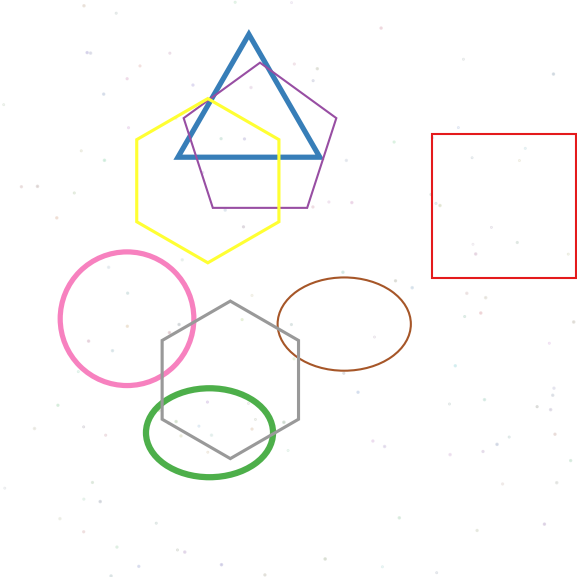[{"shape": "square", "thickness": 1, "radius": 0.62, "center": [0.873, 0.643]}, {"shape": "triangle", "thickness": 2.5, "radius": 0.71, "center": [0.431, 0.798]}, {"shape": "oval", "thickness": 3, "radius": 0.55, "center": [0.363, 0.25]}, {"shape": "pentagon", "thickness": 1, "radius": 0.69, "center": [0.45, 0.752]}, {"shape": "hexagon", "thickness": 1.5, "radius": 0.71, "center": [0.36, 0.686]}, {"shape": "oval", "thickness": 1, "radius": 0.58, "center": [0.596, 0.438]}, {"shape": "circle", "thickness": 2.5, "radius": 0.58, "center": [0.22, 0.447]}, {"shape": "hexagon", "thickness": 1.5, "radius": 0.68, "center": [0.399, 0.341]}]